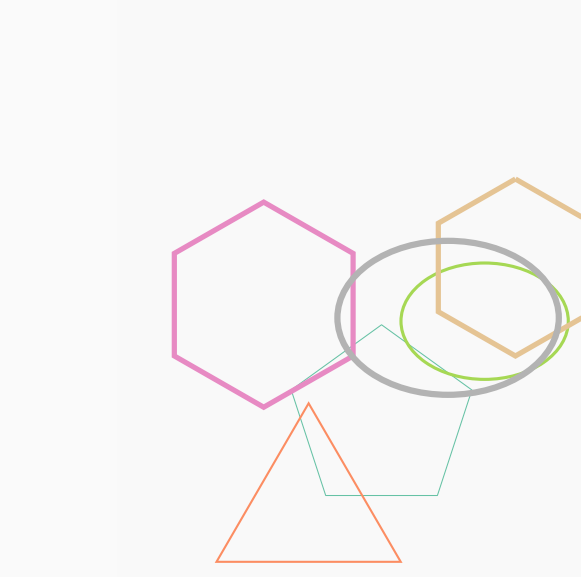[{"shape": "pentagon", "thickness": 0.5, "radius": 0.82, "center": [0.656, 0.273]}, {"shape": "triangle", "thickness": 1, "radius": 0.91, "center": [0.531, 0.118]}, {"shape": "hexagon", "thickness": 2.5, "radius": 0.89, "center": [0.454, 0.472]}, {"shape": "oval", "thickness": 1.5, "radius": 0.72, "center": [0.834, 0.443]}, {"shape": "hexagon", "thickness": 2.5, "radius": 0.77, "center": [0.887, 0.536]}, {"shape": "oval", "thickness": 3, "radius": 0.95, "center": [0.771, 0.449]}]